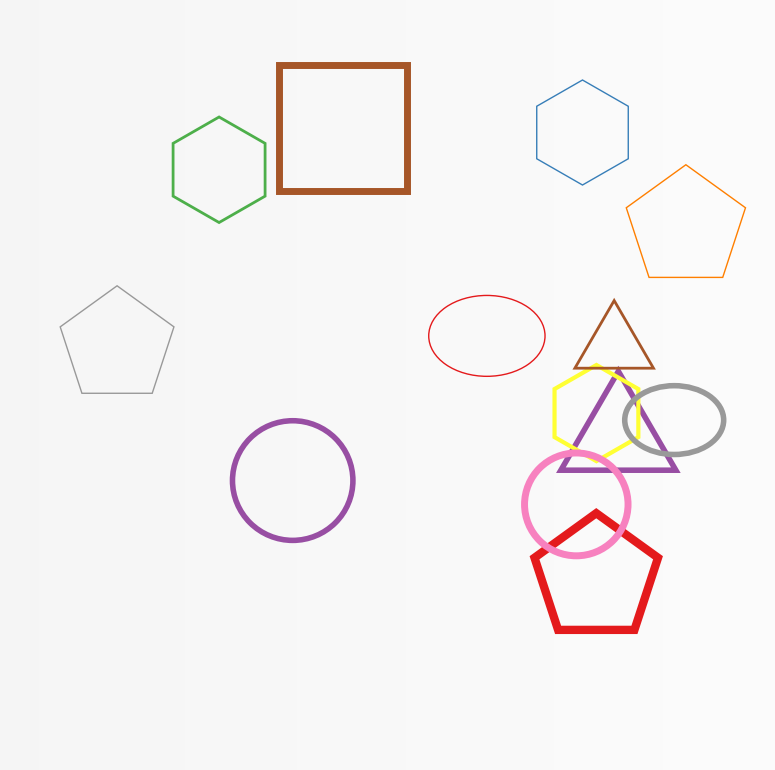[{"shape": "pentagon", "thickness": 3, "radius": 0.42, "center": [0.769, 0.25]}, {"shape": "oval", "thickness": 0.5, "radius": 0.38, "center": [0.628, 0.564]}, {"shape": "hexagon", "thickness": 0.5, "radius": 0.34, "center": [0.752, 0.828]}, {"shape": "hexagon", "thickness": 1, "radius": 0.34, "center": [0.283, 0.78]}, {"shape": "triangle", "thickness": 2, "radius": 0.43, "center": [0.798, 0.432]}, {"shape": "circle", "thickness": 2, "radius": 0.39, "center": [0.378, 0.376]}, {"shape": "pentagon", "thickness": 0.5, "radius": 0.4, "center": [0.885, 0.705]}, {"shape": "hexagon", "thickness": 1.5, "radius": 0.31, "center": [0.77, 0.464]}, {"shape": "square", "thickness": 2.5, "radius": 0.41, "center": [0.443, 0.834]}, {"shape": "triangle", "thickness": 1, "radius": 0.29, "center": [0.792, 0.551]}, {"shape": "circle", "thickness": 2.5, "radius": 0.33, "center": [0.744, 0.345]}, {"shape": "oval", "thickness": 2, "radius": 0.32, "center": [0.87, 0.454]}, {"shape": "pentagon", "thickness": 0.5, "radius": 0.39, "center": [0.151, 0.552]}]